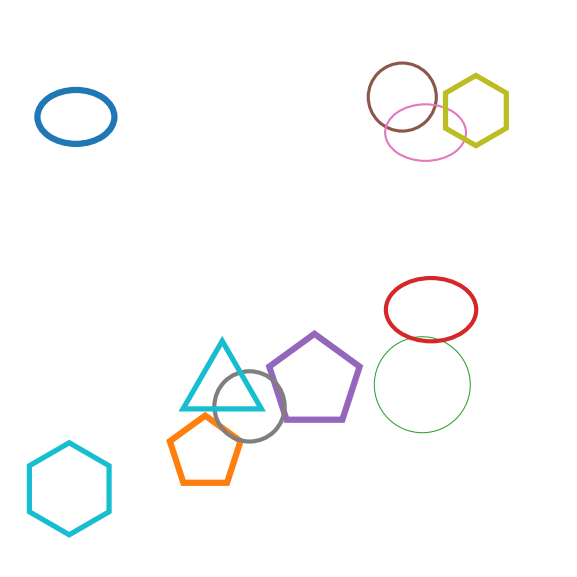[{"shape": "oval", "thickness": 3, "radius": 0.33, "center": [0.131, 0.797]}, {"shape": "pentagon", "thickness": 3, "radius": 0.32, "center": [0.355, 0.215]}, {"shape": "circle", "thickness": 0.5, "radius": 0.42, "center": [0.731, 0.333]}, {"shape": "oval", "thickness": 2, "radius": 0.39, "center": [0.746, 0.463]}, {"shape": "pentagon", "thickness": 3, "radius": 0.41, "center": [0.544, 0.339]}, {"shape": "circle", "thickness": 1.5, "radius": 0.29, "center": [0.697, 0.831]}, {"shape": "oval", "thickness": 1, "radius": 0.35, "center": [0.737, 0.77]}, {"shape": "circle", "thickness": 2, "radius": 0.3, "center": [0.432, 0.295]}, {"shape": "hexagon", "thickness": 2.5, "radius": 0.3, "center": [0.824, 0.808]}, {"shape": "hexagon", "thickness": 2.5, "radius": 0.4, "center": [0.12, 0.153]}, {"shape": "triangle", "thickness": 2.5, "radius": 0.39, "center": [0.385, 0.33]}]